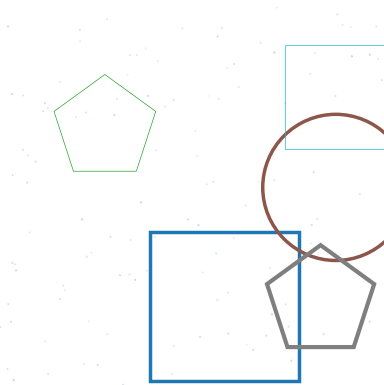[{"shape": "square", "thickness": 2.5, "radius": 0.97, "center": [0.584, 0.204]}, {"shape": "pentagon", "thickness": 0.5, "radius": 0.69, "center": [0.272, 0.668]}, {"shape": "circle", "thickness": 2.5, "radius": 0.95, "center": [0.872, 0.513]}, {"shape": "pentagon", "thickness": 3, "radius": 0.73, "center": [0.833, 0.217]}, {"shape": "square", "thickness": 0.5, "radius": 0.67, "center": [0.875, 0.749]}]